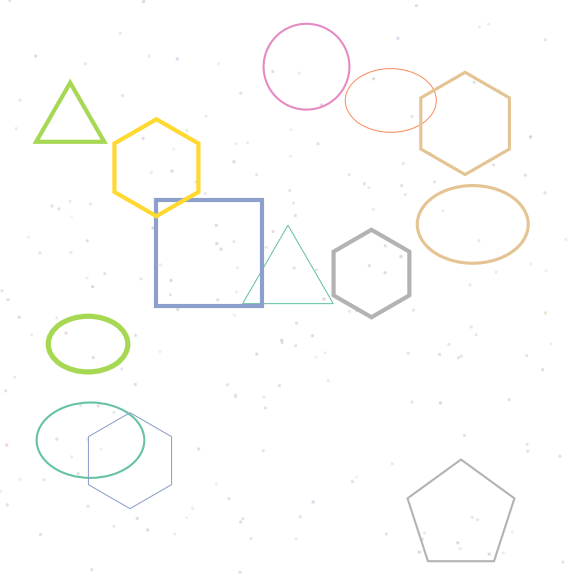[{"shape": "triangle", "thickness": 0.5, "radius": 0.45, "center": [0.499, 0.519]}, {"shape": "oval", "thickness": 1, "radius": 0.47, "center": [0.157, 0.237]}, {"shape": "oval", "thickness": 0.5, "radius": 0.39, "center": [0.677, 0.825]}, {"shape": "hexagon", "thickness": 0.5, "radius": 0.42, "center": [0.225, 0.201]}, {"shape": "square", "thickness": 2, "radius": 0.46, "center": [0.361, 0.561]}, {"shape": "circle", "thickness": 1, "radius": 0.37, "center": [0.531, 0.884]}, {"shape": "oval", "thickness": 2.5, "radius": 0.34, "center": [0.152, 0.403]}, {"shape": "triangle", "thickness": 2, "radius": 0.34, "center": [0.122, 0.788]}, {"shape": "hexagon", "thickness": 2, "radius": 0.42, "center": [0.271, 0.709]}, {"shape": "oval", "thickness": 1.5, "radius": 0.48, "center": [0.819, 0.611]}, {"shape": "hexagon", "thickness": 1.5, "radius": 0.44, "center": [0.805, 0.785]}, {"shape": "hexagon", "thickness": 2, "radius": 0.38, "center": [0.643, 0.526]}, {"shape": "pentagon", "thickness": 1, "radius": 0.49, "center": [0.798, 0.106]}]